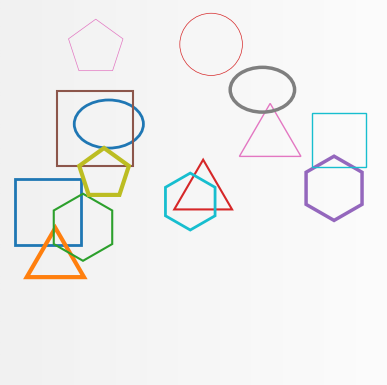[{"shape": "square", "thickness": 2, "radius": 0.42, "center": [0.124, 0.449]}, {"shape": "oval", "thickness": 2, "radius": 0.45, "center": [0.281, 0.678]}, {"shape": "triangle", "thickness": 3, "radius": 0.43, "center": [0.143, 0.323]}, {"shape": "hexagon", "thickness": 1.5, "radius": 0.44, "center": [0.214, 0.41]}, {"shape": "circle", "thickness": 0.5, "radius": 0.4, "center": [0.545, 0.885]}, {"shape": "triangle", "thickness": 1.5, "radius": 0.43, "center": [0.524, 0.499]}, {"shape": "hexagon", "thickness": 2.5, "radius": 0.42, "center": [0.862, 0.511]}, {"shape": "square", "thickness": 1.5, "radius": 0.49, "center": [0.246, 0.666]}, {"shape": "triangle", "thickness": 1, "radius": 0.46, "center": [0.697, 0.64]}, {"shape": "pentagon", "thickness": 0.5, "radius": 0.37, "center": [0.247, 0.876]}, {"shape": "oval", "thickness": 2.5, "radius": 0.42, "center": [0.677, 0.767]}, {"shape": "pentagon", "thickness": 3, "radius": 0.34, "center": [0.269, 0.548]}, {"shape": "square", "thickness": 1, "radius": 0.35, "center": [0.876, 0.637]}, {"shape": "hexagon", "thickness": 2, "radius": 0.37, "center": [0.491, 0.476]}]